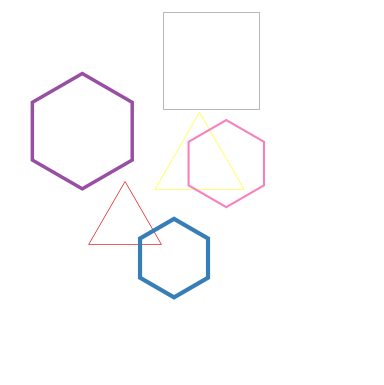[{"shape": "triangle", "thickness": 0.5, "radius": 0.55, "center": [0.325, 0.419]}, {"shape": "hexagon", "thickness": 3, "radius": 0.51, "center": [0.452, 0.33]}, {"shape": "hexagon", "thickness": 2.5, "radius": 0.75, "center": [0.214, 0.659]}, {"shape": "triangle", "thickness": 0.5, "radius": 0.67, "center": [0.518, 0.575]}, {"shape": "hexagon", "thickness": 1.5, "radius": 0.57, "center": [0.588, 0.575]}, {"shape": "square", "thickness": 0.5, "radius": 0.63, "center": [0.548, 0.842]}]